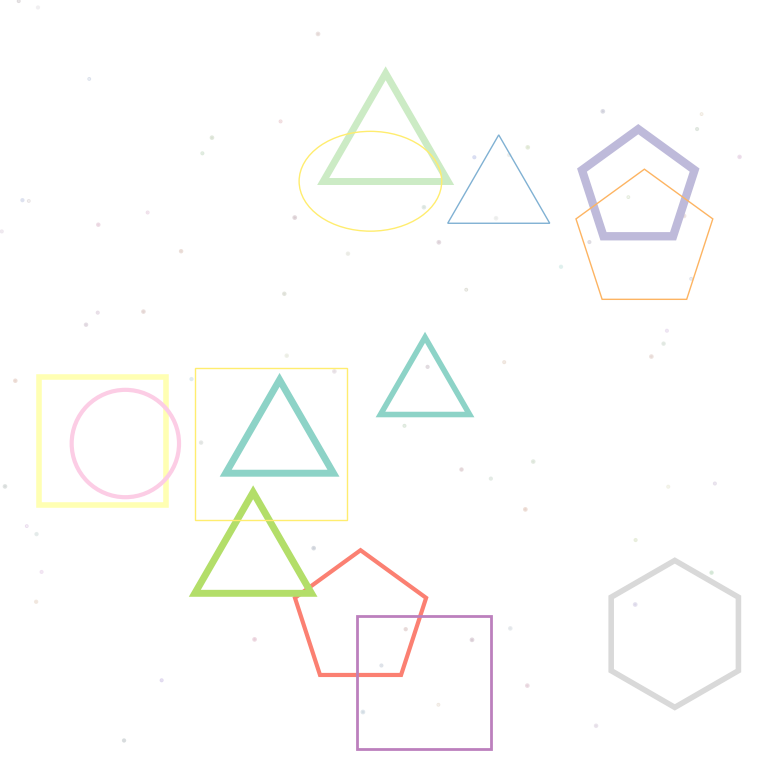[{"shape": "triangle", "thickness": 2.5, "radius": 0.4, "center": [0.363, 0.426]}, {"shape": "triangle", "thickness": 2, "radius": 0.33, "center": [0.552, 0.495]}, {"shape": "square", "thickness": 2, "radius": 0.42, "center": [0.133, 0.427]}, {"shape": "pentagon", "thickness": 3, "radius": 0.38, "center": [0.829, 0.755]}, {"shape": "pentagon", "thickness": 1.5, "radius": 0.45, "center": [0.468, 0.196]}, {"shape": "triangle", "thickness": 0.5, "radius": 0.38, "center": [0.648, 0.748]}, {"shape": "pentagon", "thickness": 0.5, "radius": 0.47, "center": [0.837, 0.687]}, {"shape": "triangle", "thickness": 2.5, "radius": 0.44, "center": [0.329, 0.273]}, {"shape": "circle", "thickness": 1.5, "radius": 0.35, "center": [0.163, 0.424]}, {"shape": "hexagon", "thickness": 2, "radius": 0.48, "center": [0.876, 0.177]}, {"shape": "square", "thickness": 1, "radius": 0.43, "center": [0.551, 0.114]}, {"shape": "triangle", "thickness": 2.5, "radius": 0.47, "center": [0.501, 0.811]}, {"shape": "square", "thickness": 0.5, "radius": 0.49, "center": [0.352, 0.423]}, {"shape": "oval", "thickness": 0.5, "radius": 0.46, "center": [0.481, 0.765]}]